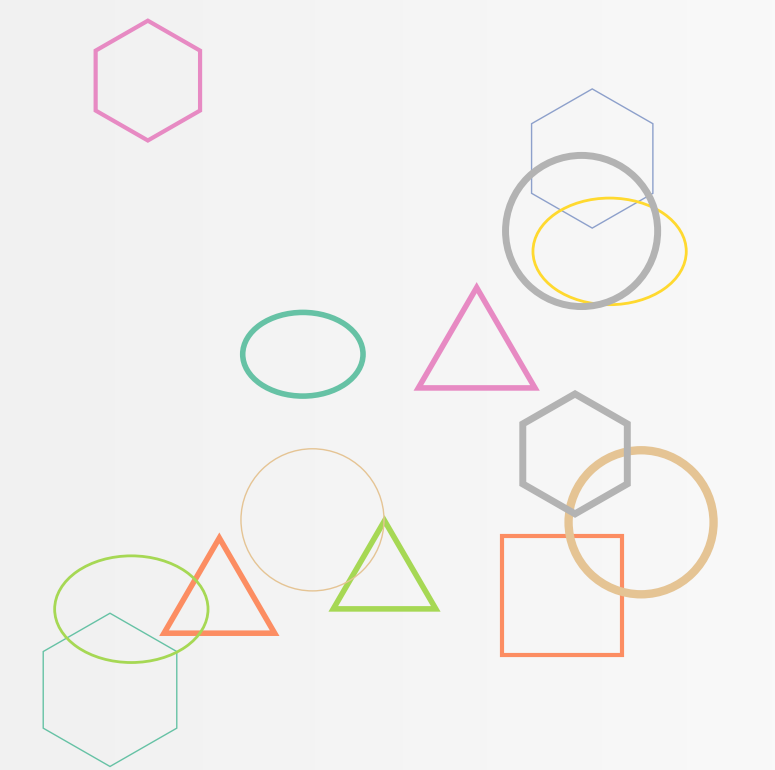[{"shape": "hexagon", "thickness": 0.5, "radius": 0.5, "center": [0.142, 0.104]}, {"shape": "oval", "thickness": 2, "radius": 0.39, "center": [0.391, 0.54]}, {"shape": "square", "thickness": 1.5, "radius": 0.39, "center": [0.725, 0.227]}, {"shape": "triangle", "thickness": 2, "radius": 0.41, "center": [0.283, 0.219]}, {"shape": "hexagon", "thickness": 0.5, "radius": 0.45, "center": [0.764, 0.794]}, {"shape": "hexagon", "thickness": 1.5, "radius": 0.39, "center": [0.191, 0.895]}, {"shape": "triangle", "thickness": 2, "radius": 0.43, "center": [0.615, 0.54]}, {"shape": "oval", "thickness": 1, "radius": 0.49, "center": [0.169, 0.209]}, {"shape": "triangle", "thickness": 2, "radius": 0.38, "center": [0.496, 0.247]}, {"shape": "oval", "thickness": 1, "radius": 0.49, "center": [0.787, 0.674]}, {"shape": "circle", "thickness": 0.5, "radius": 0.46, "center": [0.403, 0.325]}, {"shape": "circle", "thickness": 3, "radius": 0.47, "center": [0.827, 0.322]}, {"shape": "hexagon", "thickness": 2.5, "radius": 0.39, "center": [0.742, 0.411]}, {"shape": "circle", "thickness": 2.5, "radius": 0.49, "center": [0.75, 0.7]}]